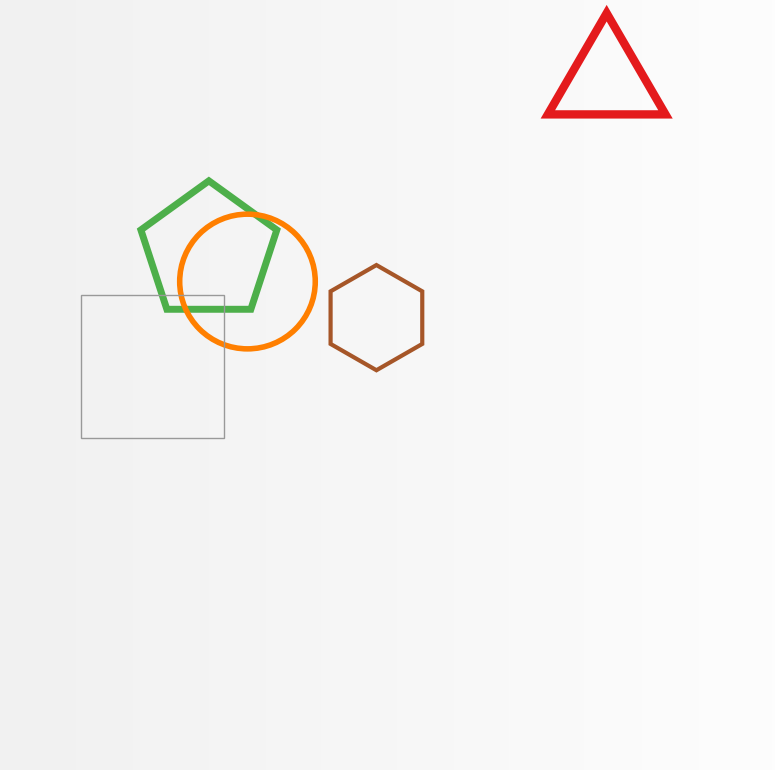[{"shape": "triangle", "thickness": 3, "radius": 0.44, "center": [0.783, 0.895]}, {"shape": "pentagon", "thickness": 2.5, "radius": 0.46, "center": [0.269, 0.673]}, {"shape": "circle", "thickness": 2, "radius": 0.44, "center": [0.319, 0.634]}, {"shape": "hexagon", "thickness": 1.5, "radius": 0.34, "center": [0.486, 0.587]}, {"shape": "square", "thickness": 0.5, "radius": 0.46, "center": [0.197, 0.524]}]